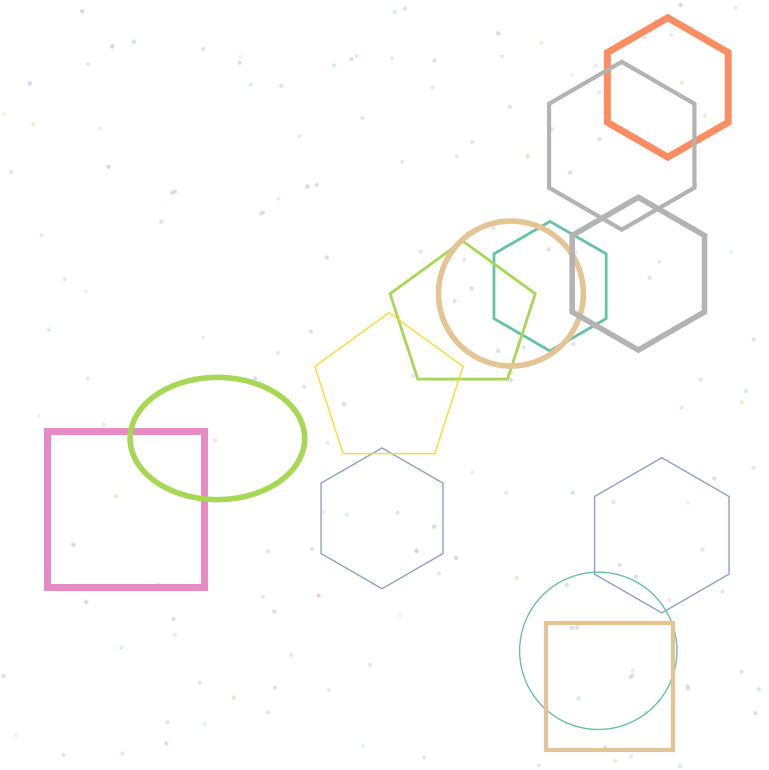[{"shape": "circle", "thickness": 0.5, "radius": 0.51, "center": [0.777, 0.155]}, {"shape": "hexagon", "thickness": 1, "radius": 0.42, "center": [0.714, 0.628]}, {"shape": "hexagon", "thickness": 2.5, "radius": 0.45, "center": [0.867, 0.886]}, {"shape": "hexagon", "thickness": 0.5, "radius": 0.46, "center": [0.496, 0.327]}, {"shape": "hexagon", "thickness": 0.5, "radius": 0.5, "center": [0.859, 0.305]}, {"shape": "square", "thickness": 2.5, "radius": 0.51, "center": [0.163, 0.339]}, {"shape": "oval", "thickness": 2, "radius": 0.57, "center": [0.282, 0.431]}, {"shape": "pentagon", "thickness": 1, "radius": 0.5, "center": [0.601, 0.588]}, {"shape": "pentagon", "thickness": 0.5, "radius": 0.51, "center": [0.505, 0.493]}, {"shape": "square", "thickness": 1.5, "radius": 0.41, "center": [0.792, 0.108]}, {"shape": "circle", "thickness": 2, "radius": 0.47, "center": [0.664, 0.619]}, {"shape": "hexagon", "thickness": 2, "radius": 0.5, "center": [0.829, 0.645]}, {"shape": "hexagon", "thickness": 1.5, "radius": 0.54, "center": [0.807, 0.811]}]